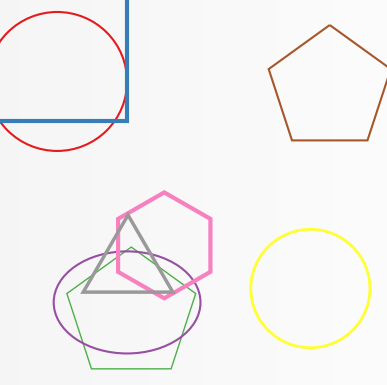[{"shape": "circle", "thickness": 1.5, "radius": 0.9, "center": [0.148, 0.788]}, {"shape": "square", "thickness": 3, "radius": 0.98, "center": [0.13, 0.882]}, {"shape": "pentagon", "thickness": 1, "radius": 0.87, "center": [0.339, 0.183]}, {"shape": "oval", "thickness": 1.5, "radius": 0.95, "center": [0.328, 0.214]}, {"shape": "circle", "thickness": 2, "radius": 0.77, "center": [0.801, 0.251]}, {"shape": "pentagon", "thickness": 1.5, "radius": 0.83, "center": [0.851, 0.769]}, {"shape": "hexagon", "thickness": 3, "radius": 0.69, "center": [0.424, 0.363]}, {"shape": "triangle", "thickness": 2.5, "radius": 0.67, "center": [0.33, 0.308]}]